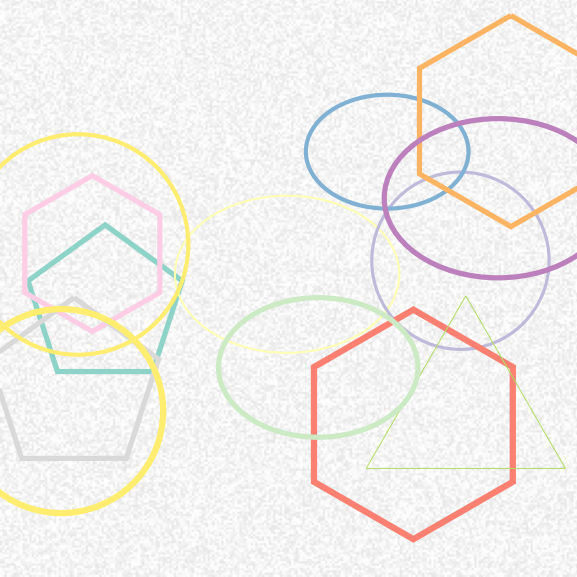[{"shape": "pentagon", "thickness": 2.5, "radius": 0.7, "center": [0.182, 0.469]}, {"shape": "oval", "thickness": 1, "radius": 0.97, "center": [0.497, 0.524]}, {"shape": "circle", "thickness": 1.5, "radius": 0.77, "center": [0.797, 0.548]}, {"shape": "hexagon", "thickness": 3, "radius": 0.99, "center": [0.716, 0.264]}, {"shape": "oval", "thickness": 2, "radius": 0.7, "center": [0.67, 0.737]}, {"shape": "hexagon", "thickness": 2.5, "radius": 0.91, "center": [0.885, 0.79]}, {"shape": "triangle", "thickness": 0.5, "radius": 1.0, "center": [0.807, 0.288]}, {"shape": "hexagon", "thickness": 2.5, "radius": 0.67, "center": [0.16, 0.56]}, {"shape": "pentagon", "thickness": 2.5, "radius": 0.77, "center": [0.128, 0.33]}, {"shape": "oval", "thickness": 2.5, "radius": 0.98, "center": [0.862, 0.656]}, {"shape": "oval", "thickness": 2.5, "radius": 0.86, "center": [0.551, 0.363]}, {"shape": "circle", "thickness": 3, "radius": 0.88, "center": [0.106, 0.287]}, {"shape": "circle", "thickness": 2, "radius": 0.95, "center": [0.135, 0.576]}]